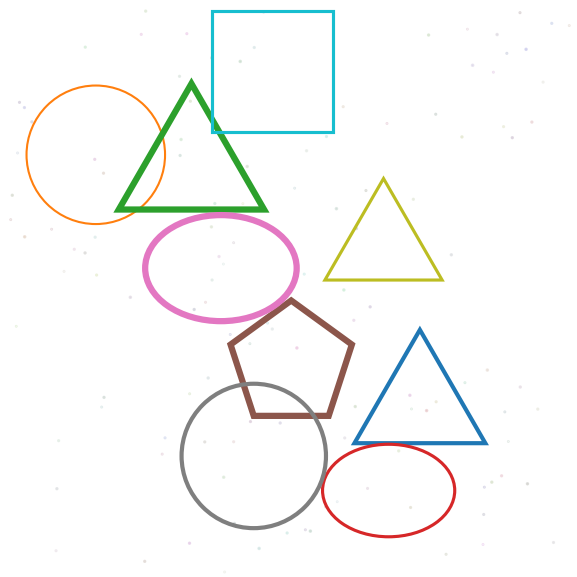[{"shape": "triangle", "thickness": 2, "radius": 0.65, "center": [0.727, 0.297]}, {"shape": "circle", "thickness": 1, "radius": 0.6, "center": [0.166, 0.731]}, {"shape": "triangle", "thickness": 3, "radius": 0.73, "center": [0.331, 0.709]}, {"shape": "oval", "thickness": 1.5, "radius": 0.57, "center": [0.673, 0.15]}, {"shape": "pentagon", "thickness": 3, "radius": 0.55, "center": [0.504, 0.368]}, {"shape": "oval", "thickness": 3, "radius": 0.66, "center": [0.383, 0.535]}, {"shape": "circle", "thickness": 2, "radius": 0.63, "center": [0.439, 0.21]}, {"shape": "triangle", "thickness": 1.5, "radius": 0.59, "center": [0.664, 0.573]}, {"shape": "square", "thickness": 1.5, "radius": 0.53, "center": [0.472, 0.875]}]